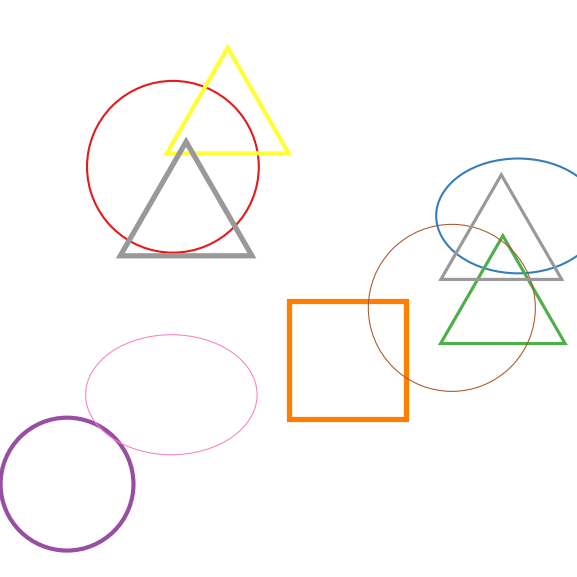[{"shape": "circle", "thickness": 1, "radius": 0.74, "center": [0.299, 0.71]}, {"shape": "oval", "thickness": 1, "radius": 0.71, "center": [0.897, 0.625]}, {"shape": "triangle", "thickness": 1.5, "radius": 0.62, "center": [0.871, 0.467]}, {"shape": "circle", "thickness": 2, "radius": 0.58, "center": [0.116, 0.161]}, {"shape": "square", "thickness": 2.5, "radius": 0.51, "center": [0.602, 0.376]}, {"shape": "triangle", "thickness": 2, "radius": 0.61, "center": [0.394, 0.794]}, {"shape": "circle", "thickness": 0.5, "radius": 0.72, "center": [0.782, 0.466]}, {"shape": "oval", "thickness": 0.5, "radius": 0.74, "center": [0.297, 0.316]}, {"shape": "triangle", "thickness": 2.5, "radius": 0.66, "center": [0.322, 0.622]}, {"shape": "triangle", "thickness": 1.5, "radius": 0.6, "center": [0.868, 0.576]}]